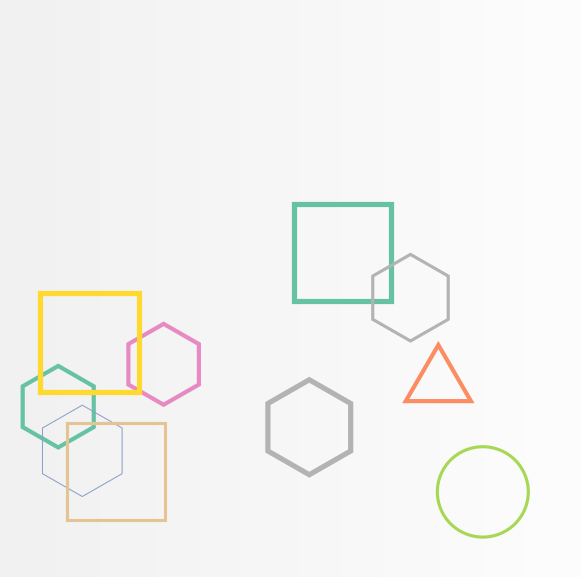[{"shape": "square", "thickness": 2.5, "radius": 0.42, "center": [0.589, 0.562]}, {"shape": "hexagon", "thickness": 2, "radius": 0.35, "center": [0.1, 0.295]}, {"shape": "triangle", "thickness": 2, "radius": 0.32, "center": [0.754, 0.337]}, {"shape": "hexagon", "thickness": 0.5, "radius": 0.4, "center": [0.142, 0.218]}, {"shape": "hexagon", "thickness": 2, "radius": 0.35, "center": [0.282, 0.368]}, {"shape": "circle", "thickness": 1.5, "radius": 0.39, "center": [0.831, 0.147]}, {"shape": "square", "thickness": 2.5, "radius": 0.43, "center": [0.154, 0.406]}, {"shape": "square", "thickness": 1.5, "radius": 0.42, "center": [0.2, 0.183]}, {"shape": "hexagon", "thickness": 1.5, "radius": 0.37, "center": [0.706, 0.484]}, {"shape": "hexagon", "thickness": 2.5, "radius": 0.41, "center": [0.532, 0.259]}]